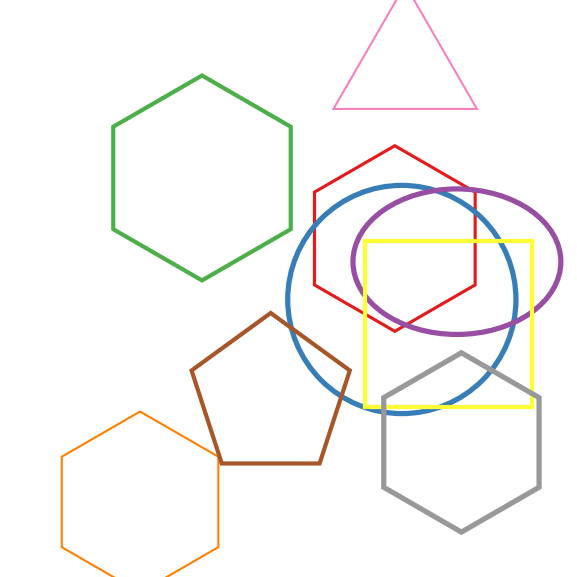[{"shape": "hexagon", "thickness": 1.5, "radius": 0.8, "center": [0.684, 0.586]}, {"shape": "circle", "thickness": 2.5, "radius": 0.99, "center": [0.696, 0.481]}, {"shape": "hexagon", "thickness": 2, "radius": 0.89, "center": [0.35, 0.691]}, {"shape": "oval", "thickness": 2.5, "radius": 0.9, "center": [0.791, 0.546]}, {"shape": "hexagon", "thickness": 1, "radius": 0.78, "center": [0.243, 0.13]}, {"shape": "square", "thickness": 2, "radius": 0.72, "center": [0.776, 0.438]}, {"shape": "pentagon", "thickness": 2, "radius": 0.72, "center": [0.469, 0.313]}, {"shape": "triangle", "thickness": 1, "radius": 0.72, "center": [0.702, 0.882]}, {"shape": "hexagon", "thickness": 2.5, "radius": 0.78, "center": [0.799, 0.233]}]